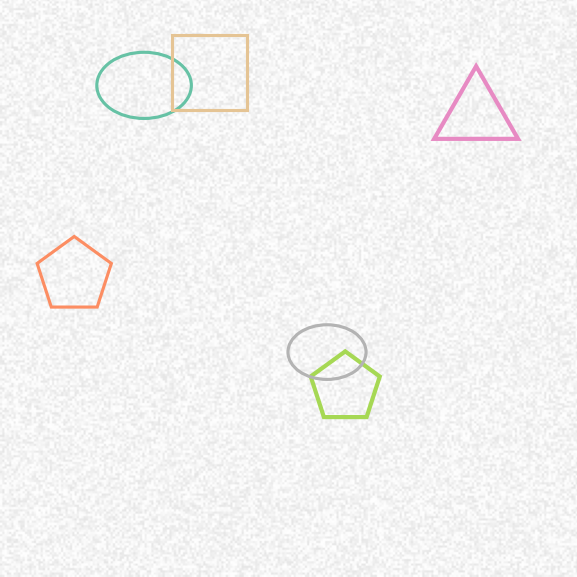[{"shape": "oval", "thickness": 1.5, "radius": 0.41, "center": [0.249, 0.851]}, {"shape": "pentagon", "thickness": 1.5, "radius": 0.34, "center": [0.129, 0.522]}, {"shape": "triangle", "thickness": 2, "radius": 0.42, "center": [0.824, 0.801]}, {"shape": "pentagon", "thickness": 2, "radius": 0.31, "center": [0.598, 0.328]}, {"shape": "square", "thickness": 1.5, "radius": 0.32, "center": [0.363, 0.874]}, {"shape": "oval", "thickness": 1.5, "radius": 0.34, "center": [0.566, 0.389]}]